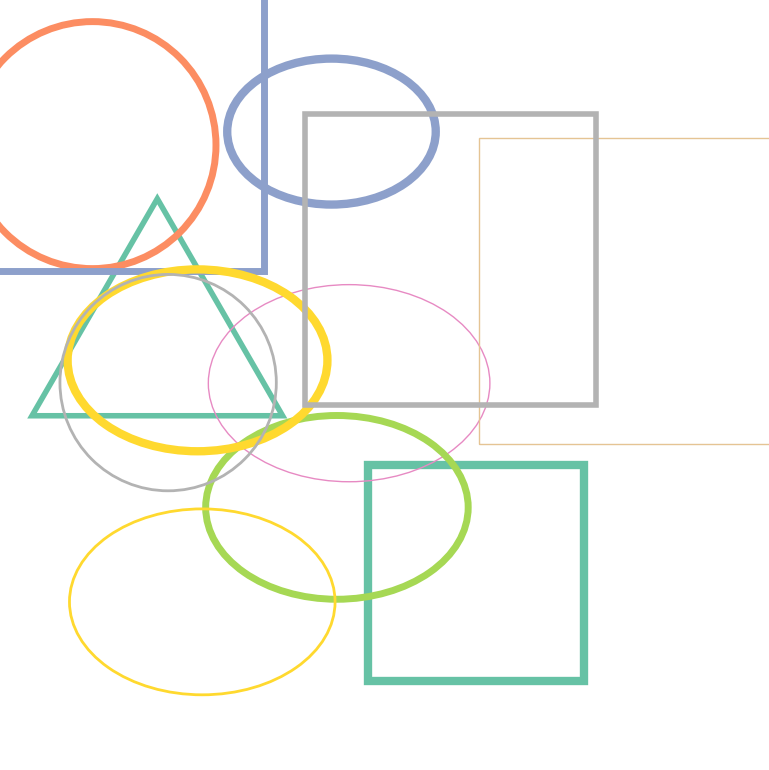[{"shape": "triangle", "thickness": 2, "radius": 0.94, "center": [0.204, 0.554]}, {"shape": "square", "thickness": 3, "radius": 0.7, "center": [0.618, 0.256]}, {"shape": "circle", "thickness": 2.5, "radius": 0.8, "center": [0.12, 0.812]}, {"shape": "oval", "thickness": 3, "radius": 0.68, "center": [0.431, 0.829]}, {"shape": "square", "thickness": 2.5, "radius": 0.9, "center": [0.162, 0.829]}, {"shape": "oval", "thickness": 0.5, "radius": 0.91, "center": [0.453, 0.502]}, {"shape": "oval", "thickness": 2.5, "radius": 0.85, "center": [0.438, 0.341]}, {"shape": "oval", "thickness": 1, "radius": 0.86, "center": [0.263, 0.218]}, {"shape": "oval", "thickness": 3, "radius": 0.84, "center": [0.257, 0.532]}, {"shape": "square", "thickness": 0.5, "radius": 0.99, "center": [0.82, 0.622]}, {"shape": "square", "thickness": 2, "radius": 0.94, "center": [0.585, 0.662]}, {"shape": "circle", "thickness": 1, "radius": 0.7, "center": [0.218, 0.503]}]